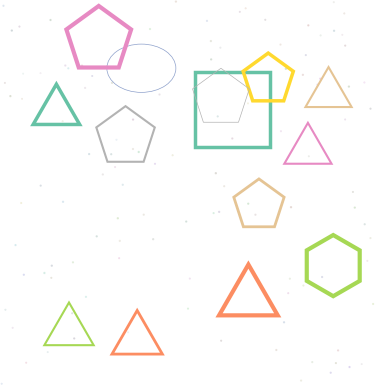[{"shape": "square", "thickness": 2.5, "radius": 0.49, "center": [0.604, 0.715]}, {"shape": "triangle", "thickness": 2.5, "radius": 0.35, "center": [0.146, 0.712]}, {"shape": "triangle", "thickness": 2, "radius": 0.38, "center": [0.356, 0.118]}, {"shape": "triangle", "thickness": 3, "radius": 0.44, "center": [0.645, 0.225]}, {"shape": "oval", "thickness": 0.5, "radius": 0.45, "center": [0.367, 0.823]}, {"shape": "pentagon", "thickness": 3, "radius": 0.44, "center": [0.256, 0.896]}, {"shape": "triangle", "thickness": 1.5, "radius": 0.35, "center": [0.8, 0.61]}, {"shape": "hexagon", "thickness": 3, "radius": 0.4, "center": [0.866, 0.31]}, {"shape": "triangle", "thickness": 1.5, "radius": 0.37, "center": [0.179, 0.14]}, {"shape": "pentagon", "thickness": 2.5, "radius": 0.34, "center": [0.697, 0.794]}, {"shape": "triangle", "thickness": 1.5, "radius": 0.35, "center": [0.853, 0.757]}, {"shape": "pentagon", "thickness": 2, "radius": 0.34, "center": [0.673, 0.467]}, {"shape": "pentagon", "thickness": 0.5, "radius": 0.39, "center": [0.574, 0.745]}, {"shape": "pentagon", "thickness": 1.5, "radius": 0.4, "center": [0.326, 0.644]}]